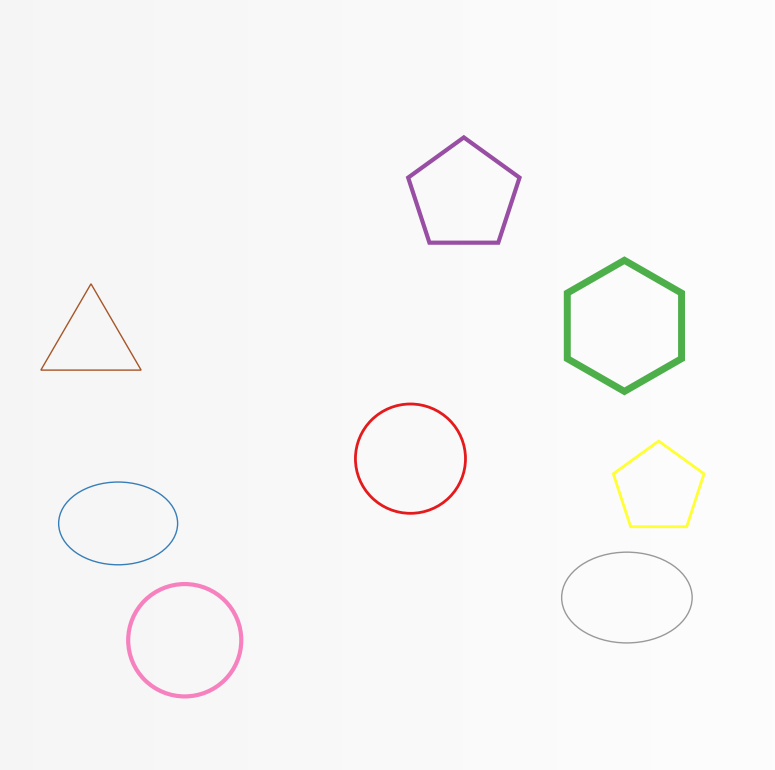[{"shape": "circle", "thickness": 1, "radius": 0.35, "center": [0.53, 0.404]}, {"shape": "oval", "thickness": 0.5, "radius": 0.38, "center": [0.152, 0.32]}, {"shape": "hexagon", "thickness": 2.5, "radius": 0.43, "center": [0.806, 0.577]}, {"shape": "pentagon", "thickness": 1.5, "radius": 0.38, "center": [0.599, 0.746]}, {"shape": "pentagon", "thickness": 1, "radius": 0.31, "center": [0.85, 0.366]}, {"shape": "triangle", "thickness": 0.5, "radius": 0.37, "center": [0.117, 0.557]}, {"shape": "circle", "thickness": 1.5, "radius": 0.36, "center": [0.238, 0.169]}, {"shape": "oval", "thickness": 0.5, "radius": 0.42, "center": [0.809, 0.224]}]